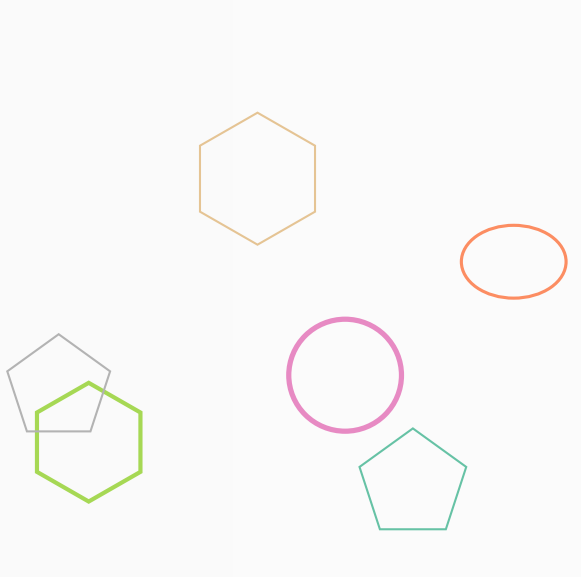[{"shape": "pentagon", "thickness": 1, "radius": 0.48, "center": [0.71, 0.161]}, {"shape": "oval", "thickness": 1.5, "radius": 0.45, "center": [0.884, 0.546]}, {"shape": "circle", "thickness": 2.5, "radius": 0.48, "center": [0.594, 0.349]}, {"shape": "hexagon", "thickness": 2, "radius": 0.51, "center": [0.153, 0.233]}, {"shape": "hexagon", "thickness": 1, "radius": 0.57, "center": [0.443, 0.69]}, {"shape": "pentagon", "thickness": 1, "radius": 0.46, "center": [0.101, 0.327]}]